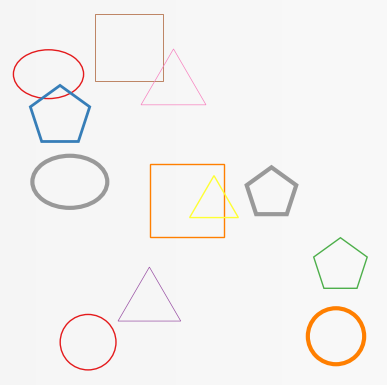[{"shape": "oval", "thickness": 1, "radius": 0.45, "center": [0.125, 0.807]}, {"shape": "circle", "thickness": 1, "radius": 0.36, "center": [0.227, 0.111]}, {"shape": "pentagon", "thickness": 2, "radius": 0.4, "center": [0.155, 0.698]}, {"shape": "pentagon", "thickness": 1, "radius": 0.36, "center": [0.879, 0.31]}, {"shape": "triangle", "thickness": 0.5, "radius": 0.47, "center": [0.386, 0.213]}, {"shape": "circle", "thickness": 3, "radius": 0.36, "center": [0.867, 0.127]}, {"shape": "square", "thickness": 1, "radius": 0.48, "center": [0.482, 0.48]}, {"shape": "triangle", "thickness": 1, "radius": 0.36, "center": [0.552, 0.471]}, {"shape": "square", "thickness": 0.5, "radius": 0.43, "center": [0.333, 0.877]}, {"shape": "triangle", "thickness": 0.5, "radius": 0.48, "center": [0.448, 0.776]}, {"shape": "oval", "thickness": 3, "radius": 0.48, "center": [0.18, 0.528]}, {"shape": "pentagon", "thickness": 3, "radius": 0.34, "center": [0.701, 0.498]}]